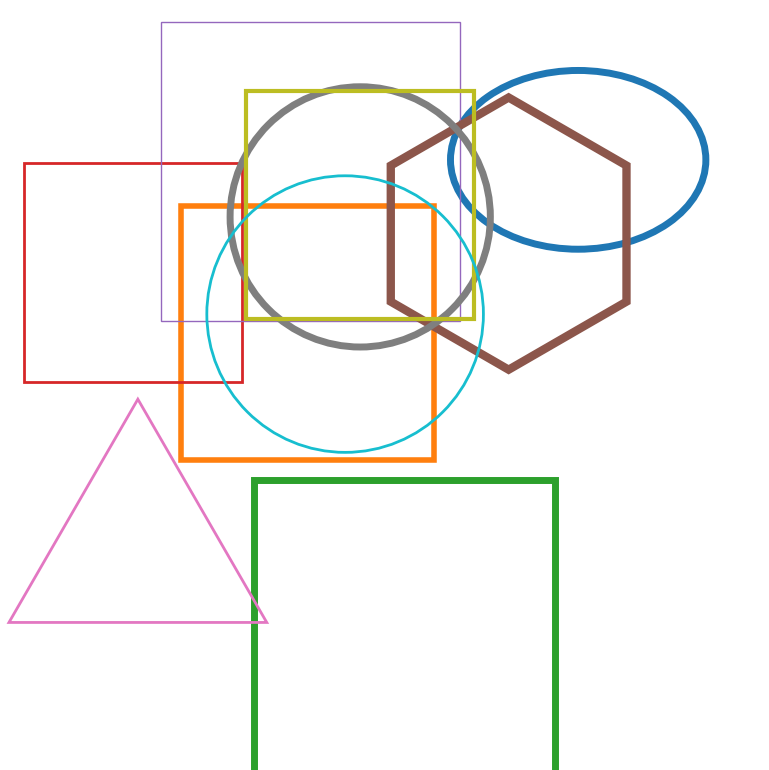[{"shape": "oval", "thickness": 2.5, "radius": 0.83, "center": [0.751, 0.792]}, {"shape": "square", "thickness": 2, "radius": 0.82, "center": [0.399, 0.568]}, {"shape": "square", "thickness": 2.5, "radius": 0.98, "center": [0.525, 0.181]}, {"shape": "square", "thickness": 1, "radius": 0.71, "center": [0.173, 0.646]}, {"shape": "square", "thickness": 0.5, "radius": 0.97, "center": [0.403, 0.778]}, {"shape": "hexagon", "thickness": 3, "radius": 0.88, "center": [0.661, 0.697]}, {"shape": "triangle", "thickness": 1, "radius": 0.97, "center": [0.179, 0.288]}, {"shape": "circle", "thickness": 2.5, "radius": 0.85, "center": [0.468, 0.718]}, {"shape": "square", "thickness": 1.5, "radius": 0.74, "center": [0.467, 0.734]}, {"shape": "circle", "thickness": 1, "radius": 0.9, "center": [0.448, 0.592]}]